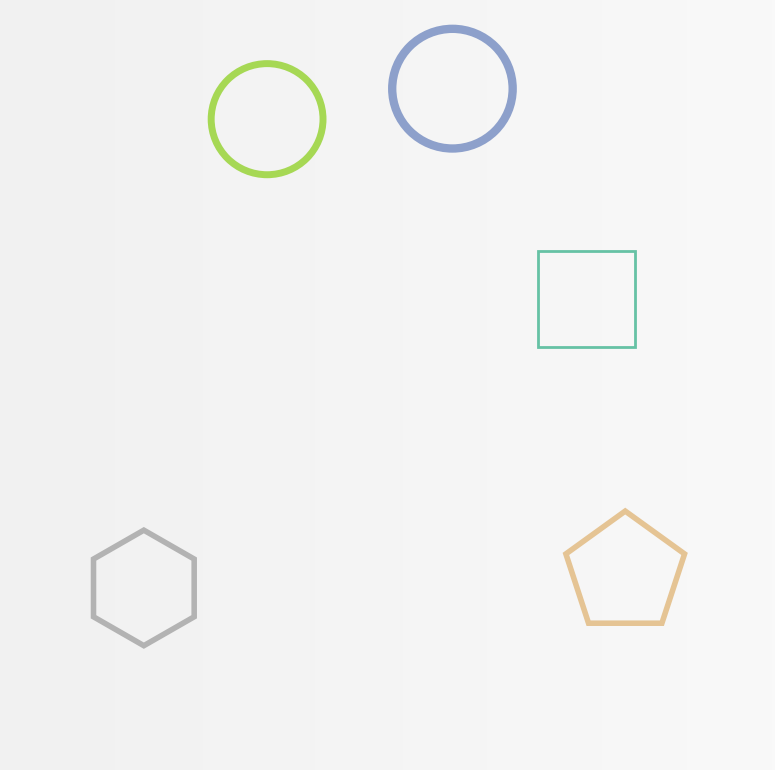[{"shape": "square", "thickness": 1, "radius": 0.31, "center": [0.756, 0.612]}, {"shape": "circle", "thickness": 3, "radius": 0.39, "center": [0.584, 0.885]}, {"shape": "circle", "thickness": 2.5, "radius": 0.36, "center": [0.345, 0.845]}, {"shape": "pentagon", "thickness": 2, "radius": 0.4, "center": [0.807, 0.256]}, {"shape": "hexagon", "thickness": 2, "radius": 0.37, "center": [0.186, 0.236]}]